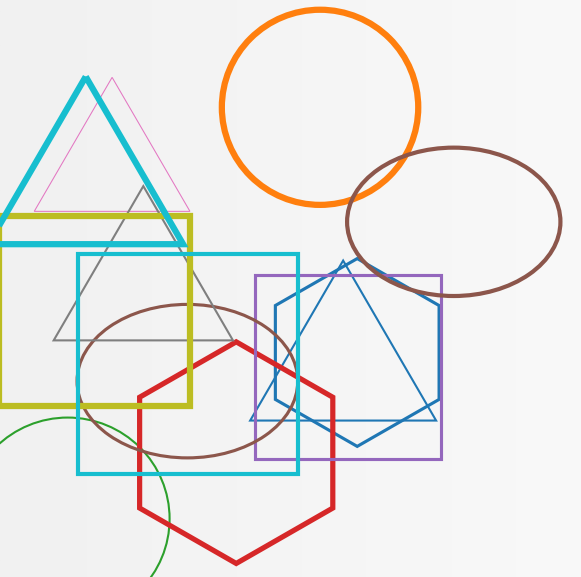[{"shape": "triangle", "thickness": 1, "radius": 0.92, "center": [0.59, 0.363]}, {"shape": "hexagon", "thickness": 1.5, "radius": 0.81, "center": [0.615, 0.389]}, {"shape": "circle", "thickness": 3, "radius": 0.84, "center": [0.551, 0.813]}, {"shape": "circle", "thickness": 1, "radius": 0.88, "center": [0.116, 0.101]}, {"shape": "hexagon", "thickness": 2.5, "radius": 0.96, "center": [0.406, 0.215]}, {"shape": "square", "thickness": 1.5, "radius": 0.8, "center": [0.598, 0.364]}, {"shape": "oval", "thickness": 2, "radius": 0.92, "center": [0.781, 0.615]}, {"shape": "oval", "thickness": 1.5, "radius": 0.95, "center": [0.322, 0.339]}, {"shape": "triangle", "thickness": 0.5, "radius": 0.77, "center": [0.193, 0.711]}, {"shape": "triangle", "thickness": 1, "radius": 0.89, "center": [0.247, 0.499]}, {"shape": "square", "thickness": 3, "radius": 0.82, "center": [0.163, 0.46]}, {"shape": "triangle", "thickness": 3, "radius": 0.97, "center": [0.147, 0.673]}, {"shape": "square", "thickness": 2, "radius": 0.95, "center": [0.323, 0.369]}]